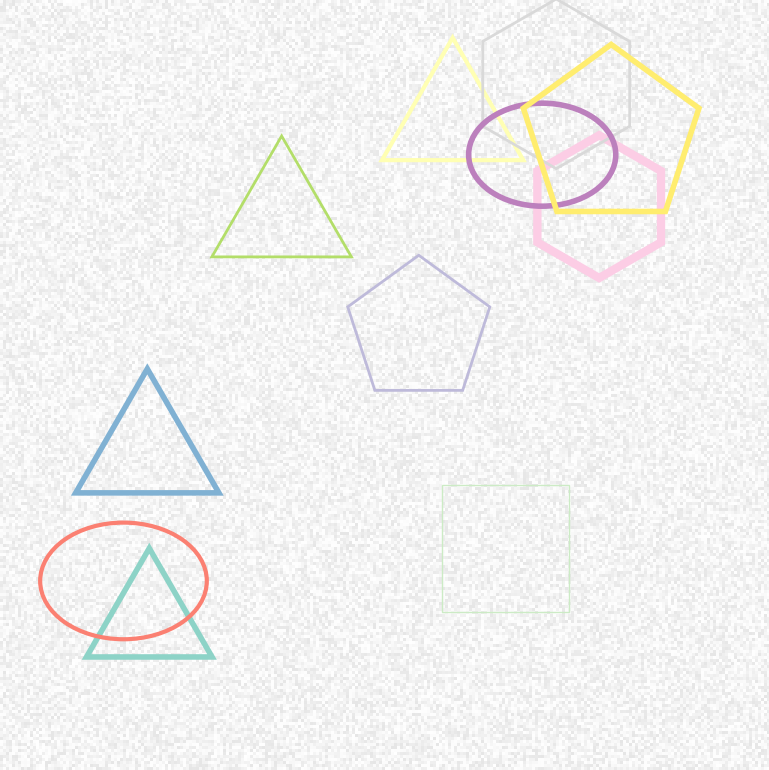[{"shape": "triangle", "thickness": 2, "radius": 0.47, "center": [0.194, 0.194]}, {"shape": "triangle", "thickness": 1.5, "radius": 0.53, "center": [0.588, 0.845]}, {"shape": "pentagon", "thickness": 1, "radius": 0.48, "center": [0.544, 0.571]}, {"shape": "oval", "thickness": 1.5, "radius": 0.54, "center": [0.16, 0.246]}, {"shape": "triangle", "thickness": 2, "radius": 0.54, "center": [0.191, 0.414]}, {"shape": "triangle", "thickness": 1, "radius": 0.52, "center": [0.366, 0.719]}, {"shape": "hexagon", "thickness": 3, "radius": 0.46, "center": [0.778, 0.732]}, {"shape": "hexagon", "thickness": 1, "radius": 0.55, "center": [0.722, 0.891]}, {"shape": "oval", "thickness": 2, "radius": 0.48, "center": [0.704, 0.799]}, {"shape": "square", "thickness": 0.5, "radius": 0.41, "center": [0.656, 0.287]}, {"shape": "pentagon", "thickness": 2, "radius": 0.6, "center": [0.794, 0.822]}]